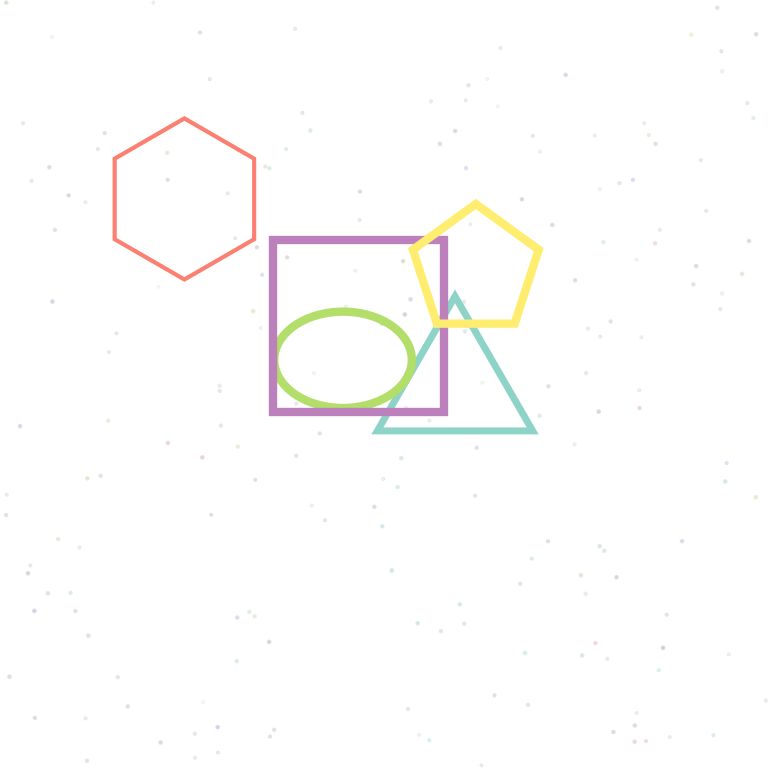[{"shape": "triangle", "thickness": 2.5, "radius": 0.58, "center": [0.591, 0.499]}, {"shape": "hexagon", "thickness": 1.5, "radius": 0.52, "center": [0.239, 0.742]}, {"shape": "oval", "thickness": 3, "radius": 0.45, "center": [0.446, 0.533]}, {"shape": "square", "thickness": 3, "radius": 0.56, "center": [0.466, 0.576]}, {"shape": "pentagon", "thickness": 3, "radius": 0.43, "center": [0.618, 0.649]}]